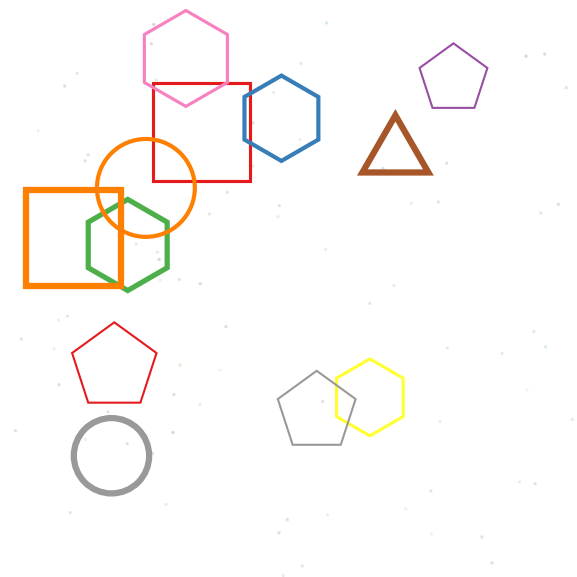[{"shape": "pentagon", "thickness": 1, "radius": 0.38, "center": [0.198, 0.364]}, {"shape": "square", "thickness": 1.5, "radius": 0.42, "center": [0.349, 0.77]}, {"shape": "hexagon", "thickness": 2, "radius": 0.37, "center": [0.487, 0.794]}, {"shape": "hexagon", "thickness": 2.5, "radius": 0.39, "center": [0.221, 0.575]}, {"shape": "pentagon", "thickness": 1, "radius": 0.31, "center": [0.785, 0.862]}, {"shape": "square", "thickness": 3, "radius": 0.41, "center": [0.127, 0.587]}, {"shape": "circle", "thickness": 2, "radius": 0.42, "center": [0.253, 0.674]}, {"shape": "hexagon", "thickness": 1.5, "radius": 0.33, "center": [0.64, 0.311]}, {"shape": "triangle", "thickness": 3, "radius": 0.33, "center": [0.685, 0.733]}, {"shape": "hexagon", "thickness": 1.5, "radius": 0.42, "center": [0.322, 0.898]}, {"shape": "circle", "thickness": 3, "radius": 0.33, "center": [0.193, 0.21]}, {"shape": "pentagon", "thickness": 1, "radius": 0.35, "center": [0.548, 0.286]}]